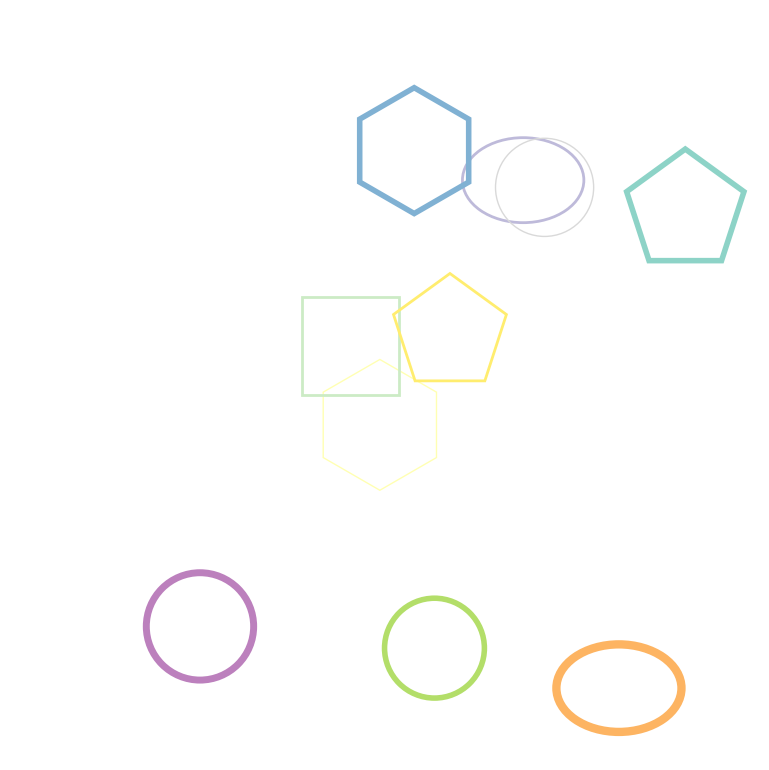[{"shape": "pentagon", "thickness": 2, "radius": 0.4, "center": [0.89, 0.726]}, {"shape": "hexagon", "thickness": 0.5, "radius": 0.42, "center": [0.493, 0.448]}, {"shape": "oval", "thickness": 1, "radius": 0.39, "center": [0.679, 0.766]}, {"shape": "hexagon", "thickness": 2, "radius": 0.41, "center": [0.538, 0.804]}, {"shape": "oval", "thickness": 3, "radius": 0.41, "center": [0.804, 0.106]}, {"shape": "circle", "thickness": 2, "radius": 0.32, "center": [0.564, 0.158]}, {"shape": "circle", "thickness": 0.5, "radius": 0.32, "center": [0.707, 0.757]}, {"shape": "circle", "thickness": 2.5, "radius": 0.35, "center": [0.26, 0.186]}, {"shape": "square", "thickness": 1, "radius": 0.32, "center": [0.455, 0.551]}, {"shape": "pentagon", "thickness": 1, "radius": 0.39, "center": [0.584, 0.568]}]